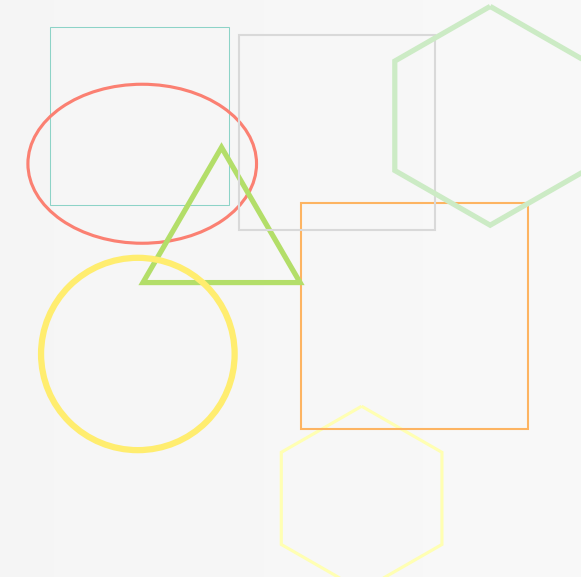[{"shape": "square", "thickness": 0.5, "radius": 0.77, "center": [0.24, 0.798]}, {"shape": "hexagon", "thickness": 1.5, "radius": 0.8, "center": [0.622, 0.136]}, {"shape": "oval", "thickness": 1.5, "radius": 0.98, "center": [0.245, 0.716]}, {"shape": "square", "thickness": 1, "radius": 0.97, "center": [0.714, 0.452]}, {"shape": "triangle", "thickness": 2.5, "radius": 0.78, "center": [0.381, 0.588]}, {"shape": "square", "thickness": 1, "radius": 0.84, "center": [0.58, 0.769]}, {"shape": "hexagon", "thickness": 2.5, "radius": 0.95, "center": [0.843, 0.799]}, {"shape": "circle", "thickness": 3, "radius": 0.83, "center": [0.237, 0.386]}]